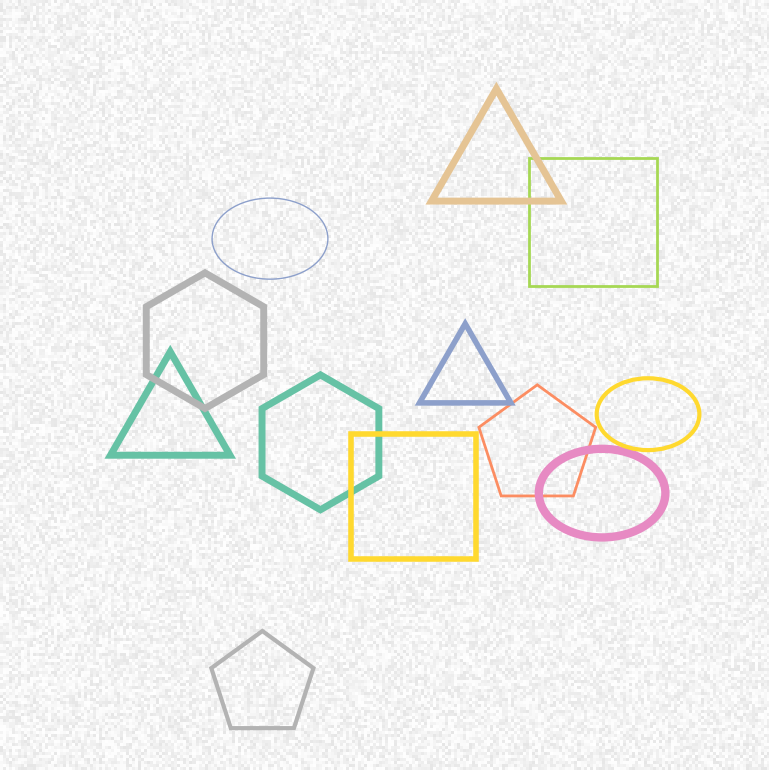[{"shape": "hexagon", "thickness": 2.5, "radius": 0.44, "center": [0.416, 0.426]}, {"shape": "triangle", "thickness": 2.5, "radius": 0.45, "center": [0.221, 0.454]}, {"shape": "pentagon", "thickness": 1, "radius": 0.4, "center": [0.698, 0.42]}, {"shape": "oval", "thickness": 0.5, "radius": 0.38, "center": [0.351, 0.69]}, {"shape": "triangle", "thickness": 2, "radius": 0.34, "center": [0.604, 0.511]}, {"shape": "oval", "thickness": 3, "radius": 0.41, "center": [0.782, 0.36]}, {"shape": "square", "thickness": 1, "radius": 0.42, "center": [0.77, 0.711]}, {"shape": "square", "thickness": 2, "radius": 0.41, "center": [0.537, 0.355]}, {"shape": "oval", "thickness": 1.5, "radius": 0.33, "center": [0.842, 0.462]}, {"shape": "triangle", "thickness": 2.5, "radius": 0.49, "center": [0.645, 0.787]}, {"shape": "hexagon", "thickness": 2.5, "radius": 0.44, "center": [0.266, 0.558]}, {"shape": "pentagon", "thickness": 1.5, "radius": 0.35, "center": [0.341, 0.111]}]